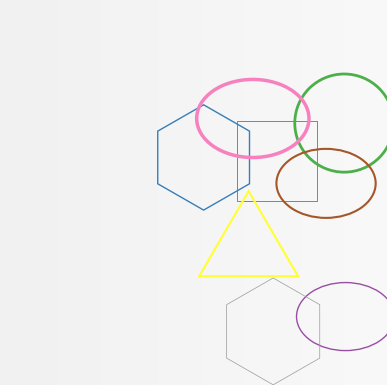[{"shape": "square", "thickness": 0.5, "radius": 0.52, "center": [0.715, 0.582]}, {"shape": "hexagon", "thickness": 1, "radius": 0.68, "center": [0.525, 0.591]}, {"shape": "circle", "thickness": 2, "radius": 0.64, "center": [0.888, 0.68]}, {"shape": "oval", "thickness": 1, "radius": 0.63, "center": [0.891, 0.178]}, {"shape": "triangle", "thickness": 1.5, "radius": 0.74, "center": [0.642, 0.356]}, {"shape": "oval", "thickness": 1.5, "radius": 0.64, "center": [0.841, 0.524]}, {"shape": "oval", "thickness": 2.5, "radius": 0.72, "center": [0.652, 0.692]}, {"shape": "hexagon", "thickness": 0.5, "radius": 0.69, "center": [0.705, 0.139]}]